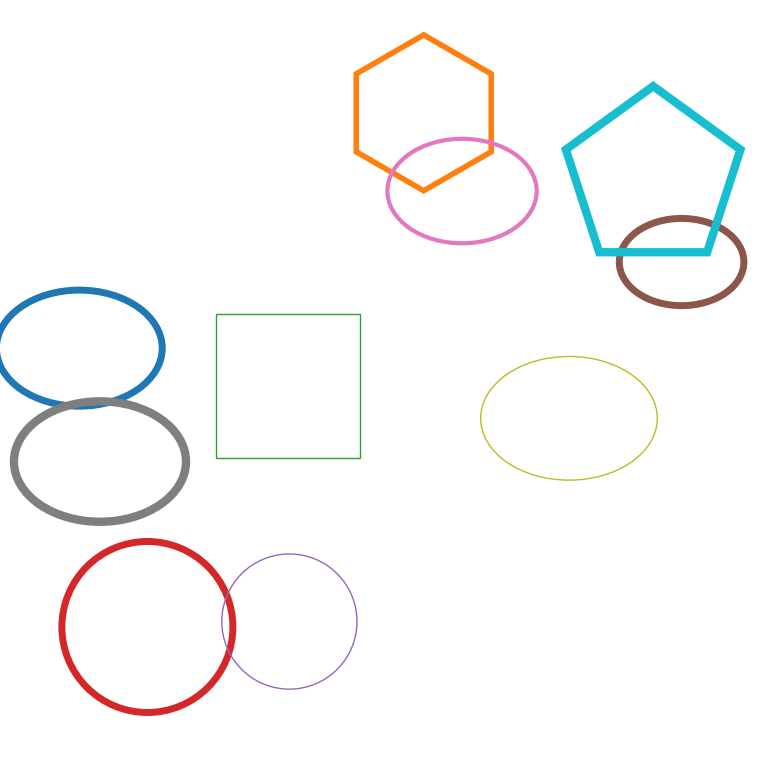[{"shape": "oval", "thickness": 2.5, "radius": 0.54, "center": [0.103, 0.548]}, {"shape": "hexagon", "thickness": 2, "radius": 0.51, "center": [0.55, 0.853]}, {"shape": "square", "thickness": 0.5, "radius": 0.47, "center": [0.374, 0.499]}, {"shape": "circle", "thickness": 2.5, "radius": 0.56, "center": [0.191, 0.186]}, {"shape": "circle", "thickness": 0.5, "radius": 0.44, "center": [0.376, 0.193]}, {"shape": "oval", "thickness": 2.5, "radius": 0.4, "center": [0.885, 0.66]}, {"shape": "oval", "thickness": 1.5, "radius": 0.48, "center": [0.6, 0.752]}, {"shape": "oval", "thickness": 3, "radius": 0.56, "center": [0.13, 0.401]}, {"shape": "oval", "thickness": 0.5, "radius": 0.57, "center": [0.739, 0.457]}, {"shape": "pentagon", "thickness": 3, "radius": 0.6, "center": [0.848, 0.769]}]